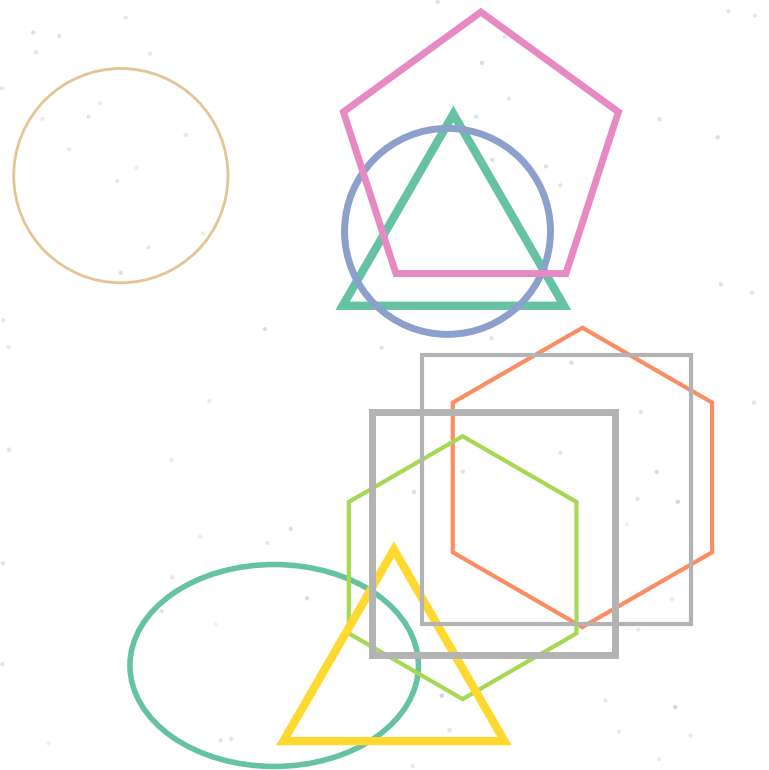[{"shape": "triangle", "thickness": 3, "radius": 0.83, "center": [0.589, 0.686]}, {"shape": "oval", "thickness": 2, "radius": 0.94, "center": [0.356, 0.136]}, {"shape": "hexagon", "thickness": 1.5, "radius": 0.97, "center": [0.756, 0.38]}, {"shape": "circle", "thickness": 2.5, "radius": 0.67, "center": [0.581, 0.7]}, {"shape": "pentagon", "thickness": 2.5, "radius": 0.94, "center": [0.625, 0.797]}, {"shape": "hexagon", "thickness": 1.5, "radius": 0.85, "center": [0.601, 0.263]}, {"shape": "triangle", "thickness": 3, "radius": 0.83, "center": [0.512, 0.12]}, {"shape": "circle", "thickness": 1, "radius": 0.7, "center": [0.157, 0.772]}, {"shape": "square", "thickness": 1.5, "radius": 0.87, "center": [0.723, 0.364]}, {"shape": "square", "thickness": 2.5, "radius": 0.79, "center": [0.641, 0.307]}]